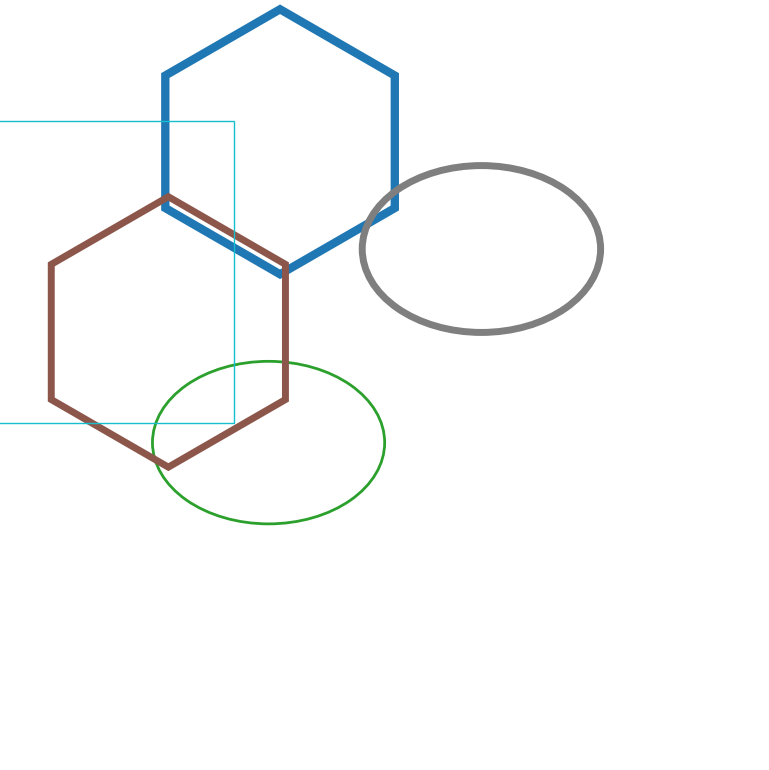[{"shape": "hexagon", "thickness": 3, "radius": 0.86, "center": [0.364, 0.816]}, {"shape": "oval", "thickness": 1, "radius": 0.75, "center": [0.349, 0.425]}, {"shape": "hexagon", "thickness": 2.5, "radius": 0.88, "center": [0.219, 0.569]}, {"shape": "oval", "thickness": 2.5, "radius": 0.77, "center": [0.625, 0.677]}, {"shape": "square", "thickness": 0.5, "radius": 0.98, "center": [0.108, 0.647]}]